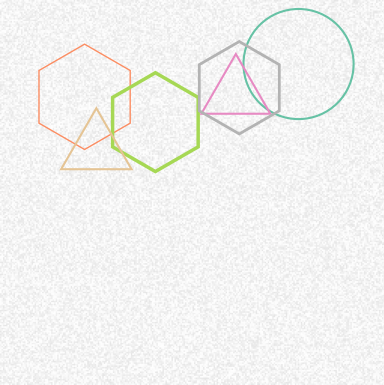[{"shape": "circle", "thickness": 1.5, "radius": 0.72, "center": [0.775, 0.834]}, {"shape": "hexagon", "thickness": 1, "radius": 0.68, "center": [0.22, 0.749]}, {"shape": "triangle", "thickness": 1.5, "radius": 0.52, "center": [0.613, 0.756]}, {"shape": "hexagon", "thickness": 2.5, "radius": 0.64, "center": [0.404, 0.683]}, {"shape": "triangle", "thickness": 1.5, "radius": 0.53, "center": [0.25, 0.613]}, {"shape": "hexagon", "thickness": 2, "radius": 0.6, "center": [0.621, 0.772]}]